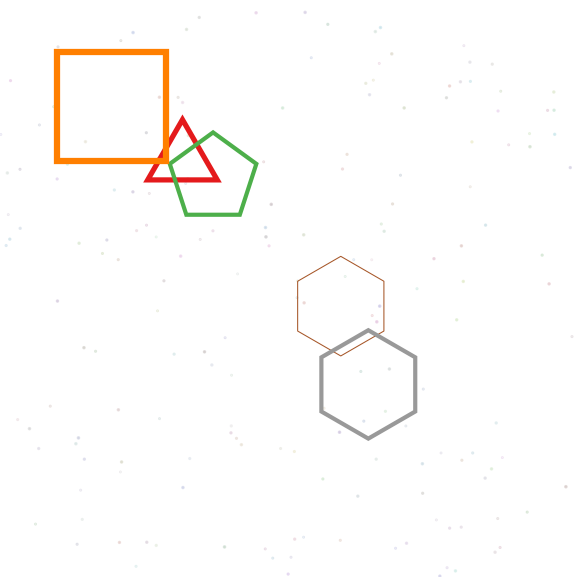[{"shape": "triangle", "thickness": 2.5, "radius": 0.35, "center": [0.316, 0.722]}, {"shape": "pentagon", "thickness": 2, "radius": 0.39, "center": [0.369, 0.691]}, {"shape": "square", "thickness": 3, "radius": 0.47, "center": [0.194, 0.814]}, {"shape": "hexagon", "thickness": 0.5, "radius": 0.43, "center": [0.59, 0.469]}, {"shape": "hexagon", "thickness": 2, "radius": 0.47, "center": [0.638, 0.333]}]